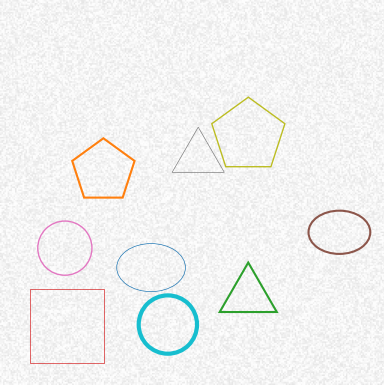[{"shape": "oval", "thickness": 0.5, "radius": 0.45, "center": [0.392, 0.305]}, {"shape": "pentagon", "thickness": 1.5, "radius": 0.43, "center": [0.269, 0.556]}, {"shape": "triangle", "thickness": 1.5, "radius": 0.43, "center": [0.645, 0.232]}, {"shape": "square", "thickness": 0.5, "radius": 0.48, "center": [0.175, 0.154]}, {"shape": "oval", "thickness": 1.5, "radius": 0.4, "center": [0.882, 0.397]}, {"shape": "circle", "thickness": 1, "radius": 0.35, "center": [0.168, 0.355]}, {"shape": "triangle", "thickness": 0.5, "radius": 0.39, "center": [0.515, 0.591]}, {"shape": "pentagon", "thickness": 1, "radius": 0.5, "center": [0.645, 0.648]}, {"shape": "circle", "thickness": 3, "radius": 0.38, "center": [0.436, 0.157]}]